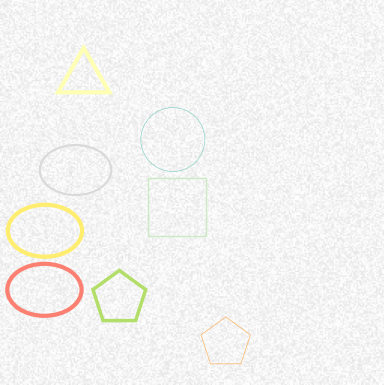[{"shape": "circle", "thickness": 0.5, "radius": 0.42, "center": [0.449, 0.638]}, {"shape": "triangle", "thickness": 3, "radius": 0.38, "center": [0.217, 0.799]}, {"shape": "oval", "thickness": 3, "radius": 0.48, "center": [0.115, 0.247]}, {"shape": "pentagon", "thickness": 0.5, "radius": 0.34, "center": [0.586, 0.109]}, {"shape": "pentagon", "thickness": 2.5, "radius": 0.36, "center": [0.31, 0.226]}, {"shape": "oval", "thickness": 1.5, "radius": 0.46, "center": [0.196, 0.558]}, {"shape": "square", "thickness": 1, "radius": 0.38, "center": [0.46, 0.462]}, {"shape": "oval", "thickness": 3, "radius": 0.48, "center": [0.117, 0.401]}]